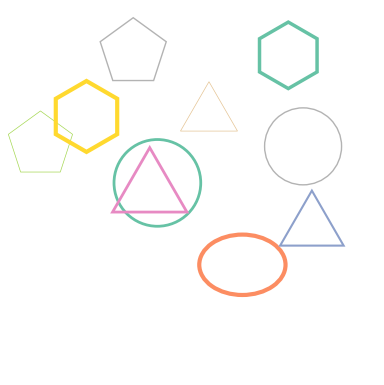[{"shape": "hexagon", "thickness": 2.5, "radius": 0.43, "center": [0.749, 0.856]}, {"shape": "circle", "thickness": 2, "radius": 0.56, "center": [0.409, 0.525]}, {"shape": "oval", "thickness": 3, "radius": 0.56, "center": [0.63, 0.312]}, {"shape": "triangle", "thickness": 1.5, "radius": 0.48, "center": [0.81, 0.41]}, {"shape": "triangle", "thickness": 2, "radius": 0.56, "center": [0.389, 0.505]}, {"shape": "pentagon", "thickness": 0.5, "radius": 0.44, "center": [0.105, 0.624]}, {"shape": "hexagon", "thickness": 3, "radius": 0.46, "center": [0.225, 0.697]}, {"shape": "triangle", "thickness": 0.5, "radius": 0.43, "center": [0.543, 0.702]}, {"shape": "circle", "thickness": 1, "radius": 0.5, "center": [0.787, 0.62]}, {"shape": "pentagon", "thickness": 1, "radius": 0.45, "center": [0.346, 0.864]}]